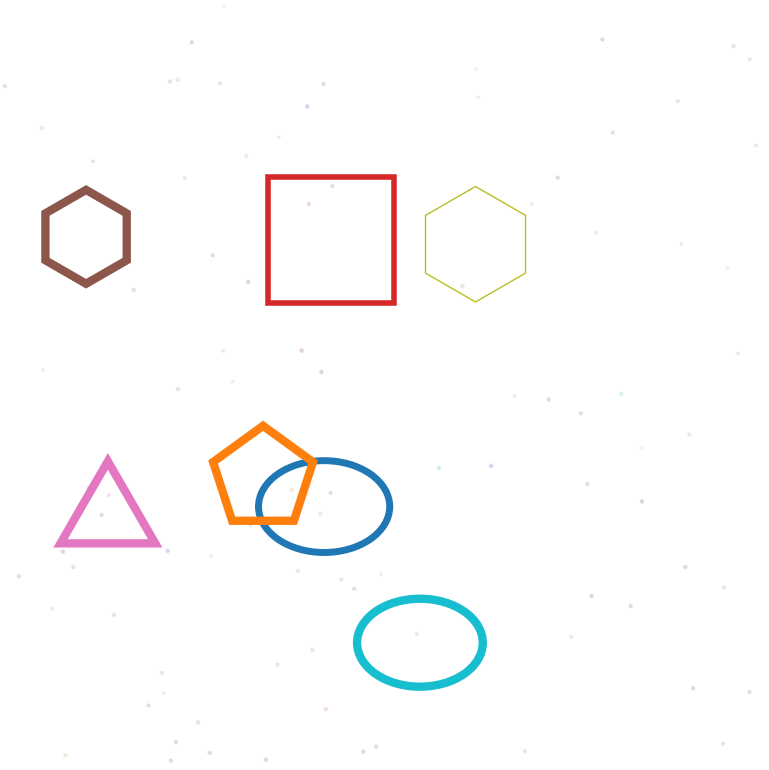[{"shape": "oval", "thickness": 2.5, "radius": 0.43, "center": [0.421, 0.342]}, {"shape": "pentagon", "thickness": 3, "radius": 0.34, "center": [0.342, 0.379]}, {"shape": "square", "thickness": 2, "radius": 0.41, "center": [0.43, 0.689]}, {"shape": "hexagon", "thickness": 3, "radius": 0.3, "center": [0.112, 0.692]}, {"shape": "triangle", "thickness": 3, "radius": 0.36, "center": [0.14, 0.33]}, {"shape": "hexagon", "thickness": 0.5, "radius": 0.37, "center": [0.618, 0.683]}, {"shape": "oval", "thickness": 3, "radius": 0.41, "center": [0.545, 0.165]}]